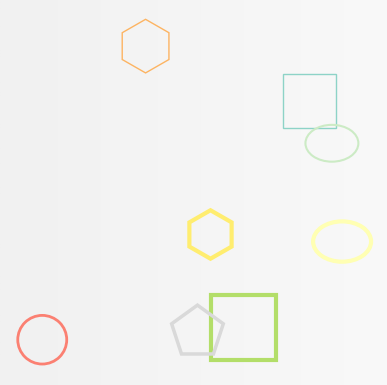[{"shape": "square", "thickness": 1, "radius": 0.35, "center": [0.799, 0.738]}, {"shape": "oval", "thickness": 3, "radius": 0.37, "center": [0.883, 0.373]}, {"shape": "circle", "thickness": 2, "radius": 0.32, "center": [0.109, 0.118]}, {"shape": "hexagon", "thickness": 1, "radius": 0.35, "center": [0.376, 0.88]}, {"shape": "square", "thickness": 3, "radius": 0.42, "center": [0.629, 0.149]}, {"shape": "pentagon", "thickness": 2.5, "radius": 0.35, "center": [0.51, 0.137]}, {"shape": "oval", "thickness": 1.5, "radius": 0.34, "center": [0.857, 0.628]}, {"shape": "hexagon", "thickness": 3, "radius": 0.31, "center": [0.543, 0.391]}]